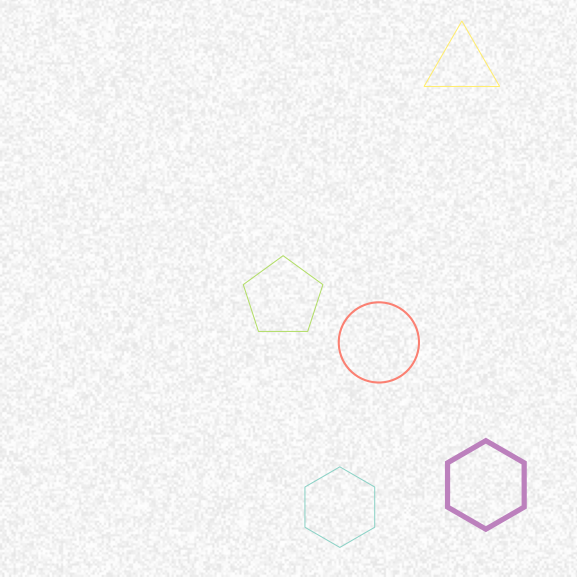[{"shape": "hexagon", "thickness": 0.5, "radius": 0.35, "center": [0.588, 0.121]}, {"shape": "circle", "thickness": 1, "radius": 0.35, "center": [0.656, 0.406]}, {"shape": "pentagon", "thickness": 0.5, "radius": 0.36, "center": [0.49, 0.484]}, {"shape": "hexagon", "thickness": 2.5, "radius": 0.38, "center": [0.841, 0.159]}, {"shape": "triangle", "thickness": 0.5, "radius": 0.38, "center": [0.8, 0.887]}]